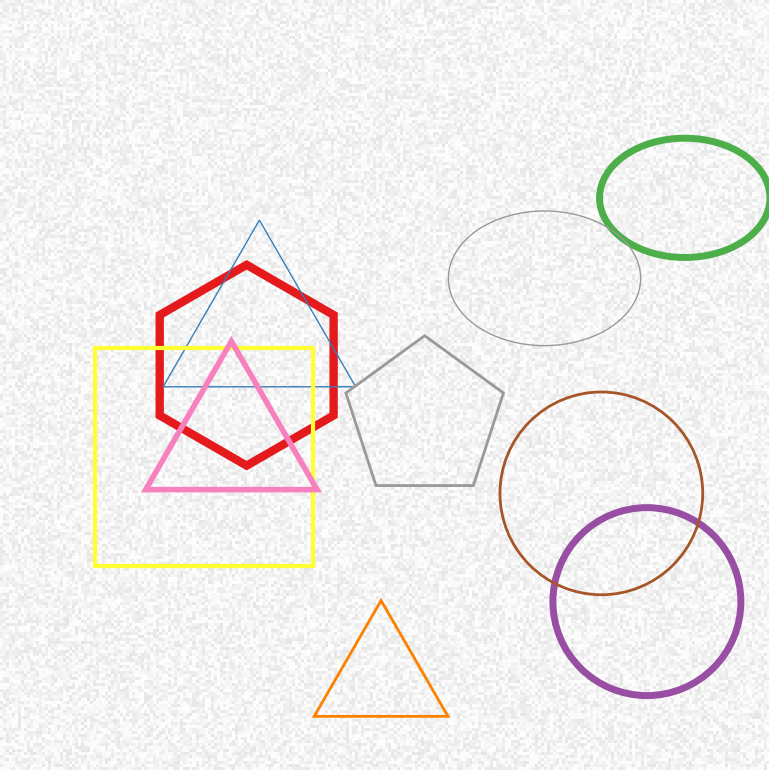[{"shape": "hexagon", "thickness": 3, "radius": 0.65, "center": [0.32, 0.526]}, {"shape": "triangle", "thickness": 0.5, "radius": 0.72, "center": [0.337, 0.57]}, {"shape": "oval", "thickness": 2.5, "radius": 0.55, "center": [0.889, 0.743]}, {"shape": "circle", "thickness": 2.5, "radius": 0.61, "center": [0.84, 0.219]}, {"shape": "triangle", "thickness": 1, "radius": 0.5, "center": [0.495, 0.12]}, {"shape": "square", "thickness": 1.5, "radius": 0.71, "center": [0.265, 0.406]}, {"shape": "circle", "thickness": 1, "radius": 0.66, "center": [0.781, 0.359]}, {"shape": "triangle", "thickness": 2, "radius": 0.64, "center": [0.3, 0.428]}, {"shape": "pentagon", "thickness": 1, "radius": 0.54, "center": [0.552, 0.456]}, {"shape": "oval", "thickness": 0.5, "radius": 0.62, "center": [0.707, 0.639]}]